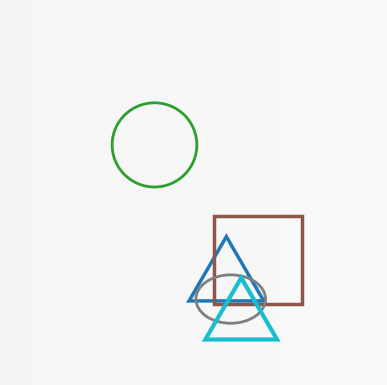[{"shape": "triangle", "thickness": 2.5, "radius": 0.56, "center": [0.584, 0.274]}, {"shape": "circle", "thickness": 2, "radius": 0.55, "center": [0.399, 0.624]}, {"shape": "square", "thickness": 2.5, "radius": 0.57, "center": [0.667, 0.324]}, {"shape": "oval", "thickness": 2, "radius": 0.45, "center": [0.595, 0.223]}, {"shape": "triangle", "thickness": 3, "radius": 0.53, "center": [0.622, 0.172]}]